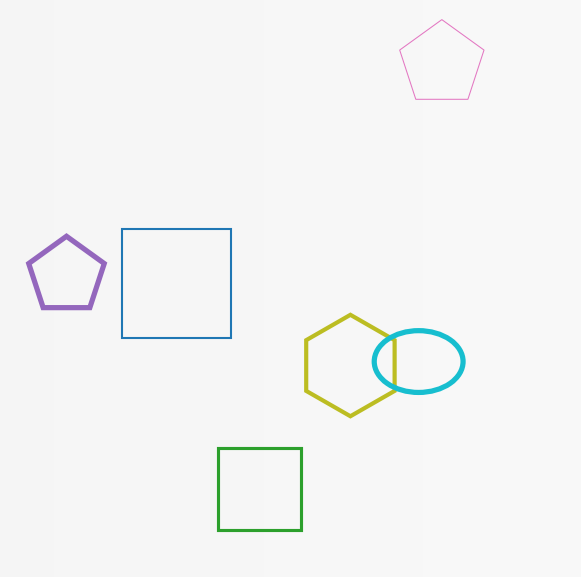[{"shape": "square", "thickness": 1, "radius": 0.47, "center": [0.303, 0.508]}, {"shape": "square", "thickness": 1.5, "radius": 0.36, "center": [0.447, 0.153]}, {"shape": "pentagon", "thickness": 2.5, "radius": 0.34, "center": [0.114, 0.522]}, {"shape": "pentagon", "thickness": 0.5, "radius": 0.38, "center": [0.76, 0.889]}, {"shape": "hexagon", "thickness": 2, "radius": 0.44, "center": [0.603, 0.366]}, {"shape": "oval", "thickness": 2.5, "radius": 0.38, "center": [0.72, 0.373]}]